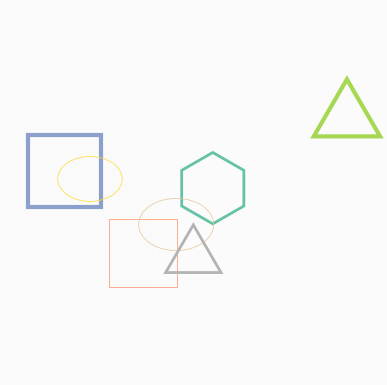[{"shape": "hexagon", "thickness": 2, "radius": 0.46, "center": [0.549, 0.511]}, {"shape": "square", "thickness": 0.5, "radius": 0.44, "center": [0.369, 0.343]}, {"shape": "square", "thickness": 3, "radius": 0.47, "center": [0.166, 0.555]}, {"shape": "triangle", "thickness": 3, "radius": 0.49, "center": [0.895, 0.695]}, {"shape": "oval", "thickness": 0.5, "radius": 0.42, "center": [0.232, 0.535]}, {"shape": "oval", "thickness": 0.5, "radius": 0.48, "center": [0.455, 0.417]}, {"shape": "triangle", "thickness": 2, "radius": 0.41, "center": [0.499, 0.333]}]